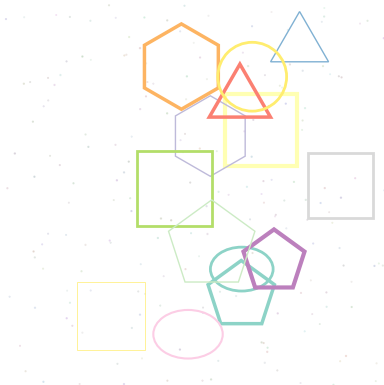[{"shape": "oval", "thickness": 2, "radius": 0.41, "center": [0.628, 0.301]}, {"shape": "pentagon", "thickness": 2.5, "radius": 0.45, "center": [0.627, 0.233]}, {"shape": "square", "thickness": 3, "radius": 0.47, "center": [0.678, 0.662]}, {"shape": "hexagon", "thickness": 1, "radius": 0.52, "center": [0.546, 0.647]}, {"shape": "triangle", "thickness": 2.5, "radius": 0.46, "center": [0.623, 0.742]}, {"shape": "triangle", "thickness": 1, "radius": 0.43, "center": [0.778, 0.883]}, {"shape": "hexagon", "thickness": 2.5, "radius": 0.55, "center": [0.471, 0.827]}, {"shape": "square", "thickness": 2, "radius": 0.49, "center": [0.453, 0.511]}, {"shape": "oval", "thickness": 1.5, "radius": 0.45, "center": [0.488, 0.132]}, {"shape": "square", "thickness": 2, "radius": 0.42, "center": [0.884, 0.518]}, {"shape": "pentagon", "thickness": 3, "radius": 0.42, "center": [0.712, 0.321]}, {"shape": "pentagon", "thickness": 1, "radius": 0.59, "center": [0.55, 0.363]}, {"shape": "square", "thickness": 0.5, "radius": 0.44, "center": [0.289, 0.18]}, {"shape": "circle", "thickness": 2, "radius": 0.45, "center": [0.655, 0.801]}]